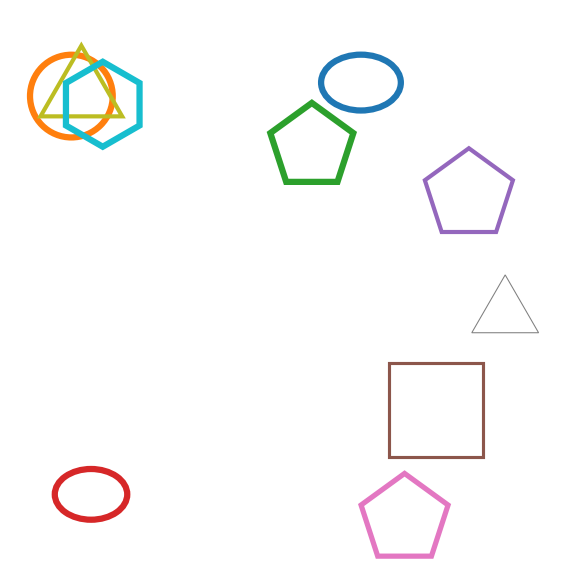[{"shape": "oval", "thickness": 3, "radius": 0.35, "center": [0.625, 0.856]}, {"shape": "circle", "thickness": 3, "radius": 0.36, "center": [0.124, 0.833]}, {"shape": "pentagon", "thickness": 3, "radius": 0.38, "center": [0.54, 0.745]}, {"shape": "oval", "thickness": 3, "radius": 0.31, "center": [0.158, 0.143]}, {"shape": "pentagon", "thickness": 2, "radius": 0.4, "center": [0.812, 0.662]}, {"shape": "square", "thickness": 1.5, "radius": 0.41, "center": [0.755, 0.29]}, {"shape": "pentagon", "thickness": 2.5, "radius": 0.4, "center": [0.701, 0.1]}, {"shape": "triangle", "thickness": 0.5, "radius": 0.33, "center": [0.875, 0.456]}, {"shape": "triangle", "thickness": 2, "radius": 0.41, "center": [0.141, 0.838]}, {"shape": "hexagon", "thickness": 3, "radius": 0.37, "center": [0.178, 0.819]}]